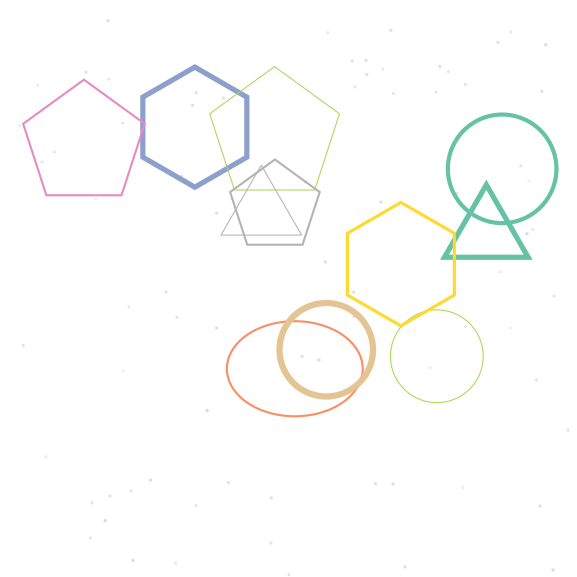[{"shape": "triangle", "thickness": 2.5, "radius": 0.42, "center": [0.842, 0.596]}, {"shape": "circle", "thickness": 2, "radius": 0.47, "center": [0.87, 0.707]}, {"shape": "oval", "thickness": 1, "radius": 0.59, "center": [0.51, 0.361]}, {"shape": "hexagon", "thickness": 2.5, "radius": 0.52, "center": [0.337, 0.779]}, {"shape": "pentagon", "thickness": 1, "radius": 0.55, "center": [0.145, 0.751]}, {"shape": "circle", "thickness": 0.5, "radius": 0.4, "center": [0.756, 0.382]}, {"shape": "pentagon", "thickness": 0.5, "radius": 0.59, "center": [0.475, 0.766]}, {"shape": "hexagon", "thickness": 1.5, "radius": 0.53, "center": [0.694, 0.542]}, {"shape": "circle", "thickness": 3, "radius": 0.4, "center": [0.565, 0.394]}, {"shape": "pentagon", "thickness": 1, "radius": 0.41, "center": [0.476, 0.641]}, {"shape": "triangle", "thickness": 0.5, "radius": 0.4, "center": [0.452, 0.632]}]